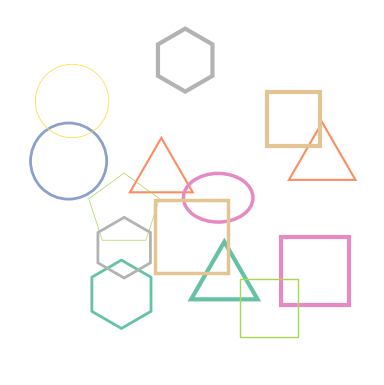[{"shape": "hexagon", "thickness": 2, "radius": 0.44, "center": [0.315, 0.236]}, {"shape": "triangle", "thickness": 3, "radius": 0.5, "center": [0.583, 0.272]}, {"shape": "triangle", "thickness": 1.5, "radius": 0.5, "center": [0.837, 0.583]}, {"shape": "triangle", "thickness": 1.5, "radius": 0.47, "center": [0.419, 0.548]}, {"shape": "circle", "thickness": 2, "radius": 0.49, "center": [0.178, 0.582]}, {"shape": "square", "thickness": 3, "radius": 0.44, "center": [0.818, 0.296]}, {"shape": "oval", "thickness": 2.5, "radius": 0.45, "center": [0.567, 0.486]}, {"shape": "square", "thickness": 1, "radius": 0.38, "center": [0.698, 0.199]}, {"shape": "pentagon", "thickness": 0.5, "radius": 0.48, "center": [0.322, 0.454]}, {"shape": "circle", "thickness": 0.5, "radius": 0.48, "center": [0.187, 0.738]}, {"shape": "square", "thickness": 2.5, "radius": 0.47, "center": [0.498, 0.385]}, {"shape": "square", "thickness": 3, "radius": 0.35, "center": [0.762, 0.692]}, {"shape": "hexagon", "thickness": 2, "radius": 0.39, "center": [0.323, 0.357]}, {"shape": "hexagon", "thickness": 3, "radius": 0.41, "center": [0.481, 0.844]}]